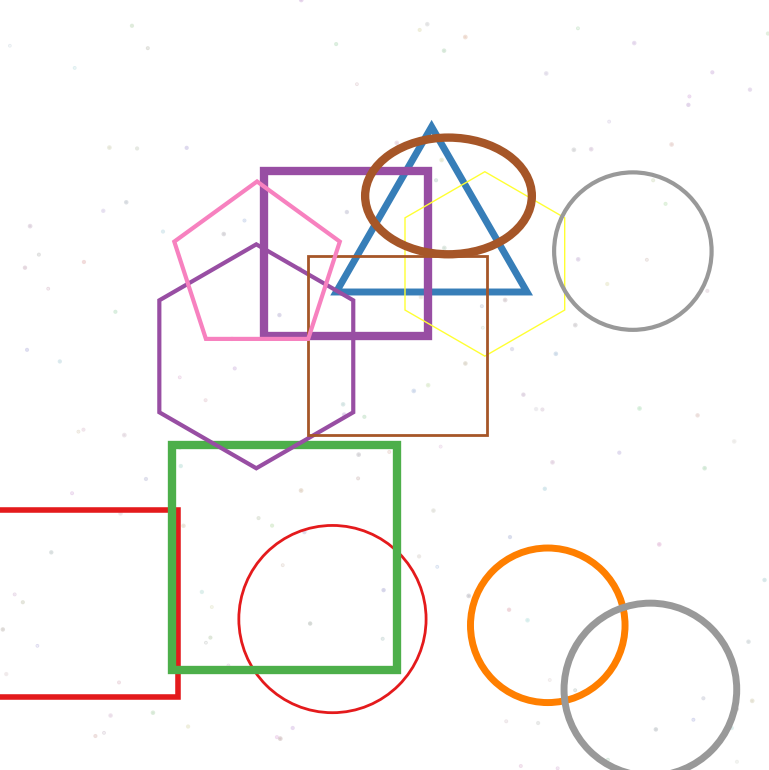[{"shape": "square", "thickness": 2, "radius": 0.61, "center": [0.11, 0.216]}, {"shape": "circle", "thickness": 1, "radius": 0.61, "center": [0.432, 0.196]}, {"shape": "triangle", "thickness": 2.5, "radius": 0.72, "center": [0.561, 0.692]}, {"shape": "square", "thickness": 3, "radius": 0.73, "center": [0.369, 0.276]}, {"shape": "square", "thickness": 3, "radius": 0.53, "center": [0.45, 0.671]}, {"shape": "hexagon", "thickness": 1.5, "radius": 0.73, "center": [0.333, 0.537]}, {"shape": "circle", "thickness": 2.5, "radius": 0.5, "center": [0.711, 0.188]}, {"shape": "hexagon", "thickness": 0.5, "radius": 0.6, "center": [0.63, 0.657]}, {"shape": "square", "thickness": 1, "radius": 0.58, "center": [0.517, 0.551]}, {"shape": "oval", "thickness": 3, "radius": 0.54, "center": [0.582, 0.746]}, {"shape": "pentagon", "thickness": 1.5, "radius": 0.57, "center": [0.334, 0.651]}, {"shape": "circle", "thickness": 2.5, "radius": 0.56, "center": [0.845, 0.105]}, {"shape": "circle", "thickness": 1.5, "radius": 0.51, "center": [0.822, 0.674]}]